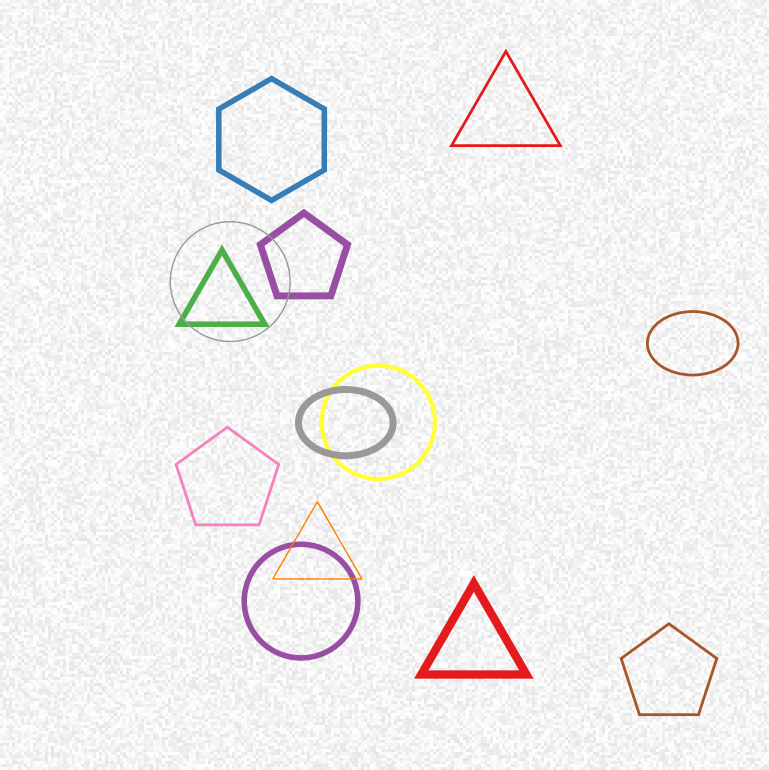[{"shape": "triangle", "thickness": 1, "radius": 0.41, "center": [0.657, 0.852]}, {"shape": "triangle", "thickness": 3, "radius": 0.39, "center": [0.615, 0.163]}, {"shape": "hexagon", "thickness": 2, "radius": 0.4, "center": [0.353, 0.819]}, {"shape": "triangle", "thickness": 2, "radius": 0.32, "center": [0.288, 0.611]}, {"shape": "circle", "thickness": 2, "radius": 0.37, "center": [0.391, 0.219]}, {"shape": "pentagon", "thickness": 2.5, "radius": 0.3, "center": [0.395, 0.664]}, {"shape": "triangle", "thickness": 0.5, "radius": 0.33, "center": [0.412, 0.282]}, {"shape": "circle", "thickness": 1.5, "radius": 0.37, "center": [0.491, 0.452]}, {"shape": "pentagon", "thickness": 1, "radius": 0.33, "center": [0.869, 0.125]}, {"shape": "oval", "thickness": 1, "radius": 0.29, "center": [0.9, 0.554]}, {"shape": "pentagon", "thickness": 1, "radius": 0.35, "center": [0.295, 0.375]}, {"shape": "circle", "thickness": 0.5, "radius": 0.39, "center": [0.299, 0.634]}, {"shape": "oval", "thickness": 2.5, "radius": 0.31, "center": [0.449, 0.451]}]